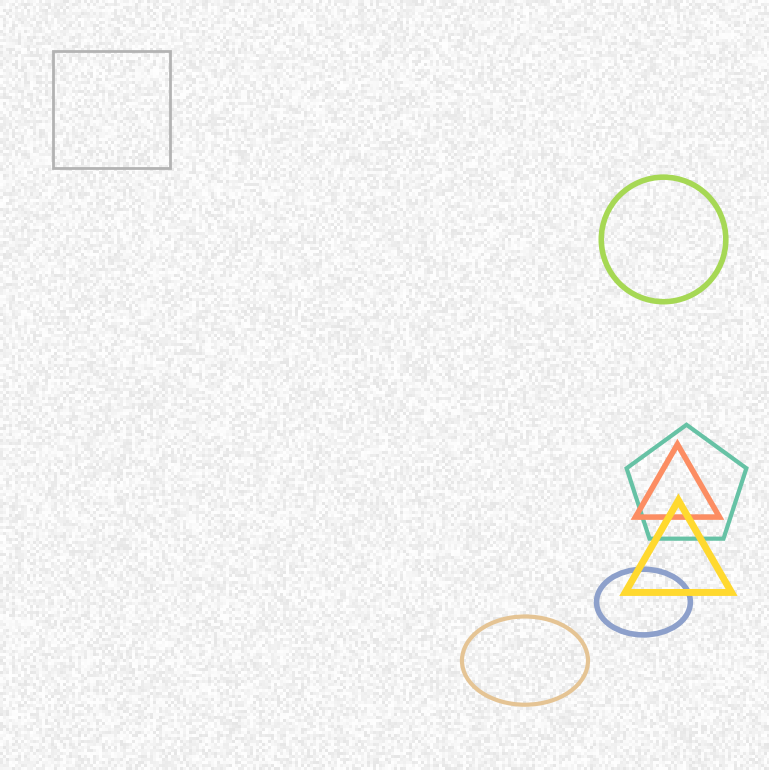[{"shape": "pentagon", "thickness": 1.5, "radius": 0.41, "center": [0.892, 0.367]}, {"shape": "triangle", "thickness": 2, "radius": 0.32, "center": [0.88, 0.36]}, {"shape": "oval", "thickness": 2, "radius": 0.3, "center": [0.836, 0.218]}, {"shape": "circle", "thickness": 2, "radius": 0.4, "center": [0.862, 0.689]}, {"shape": "triangle", "thickness": 2.5, "radius": 0.4, "center": [0.881, 0.27]}, {"shape": "oval", "thickness": 1.5, "radius": 0.41, "center": [0.682, 0.142]}, {"shape": "square", "thickness": 1, "radius": 0.38, "center": [0.145, 0.858]}]